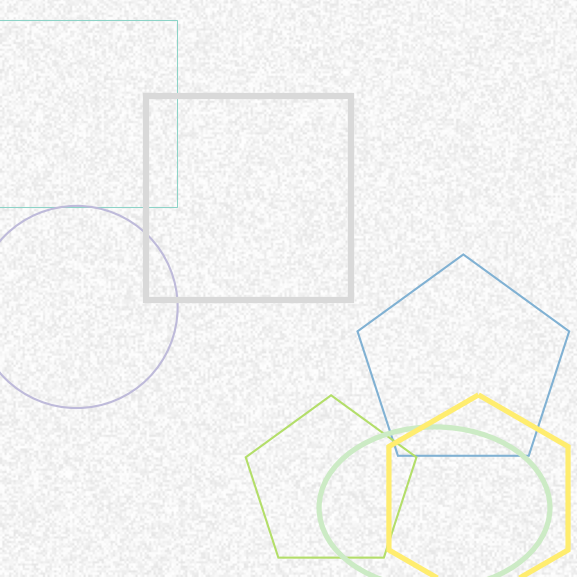[{"shape": "square", "thickness": 0.5, "radius": 0.81, "center": [0.143, 0.802]}, {"shape": "circle", "thickness": 1, "radius": 0.88, "center": [0.133, 0.468]}, {"shape": "pentagon", "thickness": 1, "radius": 0.96, "center": [0.802, 0.366]}, {"shape": "pentagon", "thickness": 1, "radius": 0.78, "center": [0.573, 0.159]}, {"shape": "square", "thickness": 3, "radius": 0.89, "center": [0.43, 0.656]}, {"shape": "oval", "thickness": 2.5, "radius": 1.0, "center": [0.752, 0.12]}, {"shape": "hexagon", "thickness": 2.5, "radius": 0.9, "center": [0.829, 0.136]}]